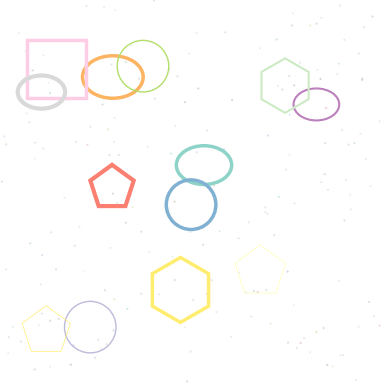[{"shape": "oval", "thickness": 2.5, "radius": 0.36, "center": [0.53, 0.571]}, {"shape": "pentagon", "thickness": 0.5, "radius": 0.35, "center": [0.676, 0.295]}, {"shape": "circle", "thickness": 1, "radius": 0.33, "center": [0.234, 0.15]}, {"shape": "pentagon", "thickness": 3, "radius": 0.3, "center": [0.291, 0.513]}, {"shape": "circle", "thickness": 2.5, "radius": 0.32, "center": [0.496, 0.468]}, {"shape": "oval", "thickness": 2.5, "radius": 0.39, "center": [0.293, 0.8]}, {"shape": "circle", "thickness": 1, "radius": 0.34, "center": [0.371, 0.828]}, {"shape": "square", "thickness": 2.5, "radius": 0.38, "center": [0.147, 0.821]}, {"shape": "oval", "thickness": 3, "radius": 0.31, "center": [0.108, 0.761]}, {"shape": "oval", "thickness": 1.5, "radius": 0.3, "center": [0.822, 0.729]}, {"shape": "hexagon", "thickness": 1.5, "radius": 0.35, "center": [0.74, 0.778]}, {"shape": "hexagon", "thickness": 2.5, "radius": 0.42, "center": [0.469, 0.247]}, {"shape": "pentagon", "thickness": 0.5, "radius": 0.33, "center": [0.12, 0.14]}]